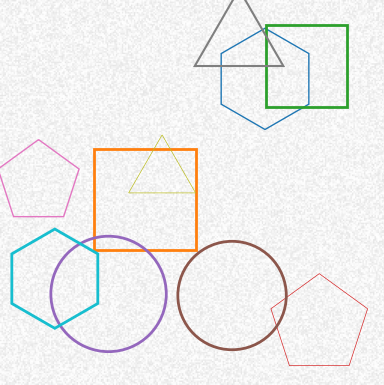[{"shape": "hexagon", "thickness": 1, "radius": 0.66, "center": [0.688, 0.795]}, {"shape": "square", "thickness": 2, "radius": 0.66, "center": [0.378, 0.482]}, {"shape": "square", "thickness": 2, "radius": 0.53, "center": [0.796, 0.829]}, {"shape": "pentagon", "thickness": 0.5, "radius": 0.66, "center": [0.829, 0.157]}, {"shape": "circle", "thickness": 2, "radius": 0.75, "center": [0.282, 0.237]}, {"shape": "circle", "thickness": 2, "radius": 0.7, "center": [0.603, 0.232]}, {"shape": "pentagon", "thickness": 1, "radius": 0.55, "center": [0.1, 0.527]}, {"shape": "triangle", "thickness": 1.5, "radius": 0.66, "center": [0.621, 0.895]}, {"shape": "triangle", "thickness": 0.5, "radius": 0.5, "center": [0.421, 0.549]}, {"shape": "hexagon", "thickness": 2, "radius": 0.64, "center": [0.142, 0.276]}]